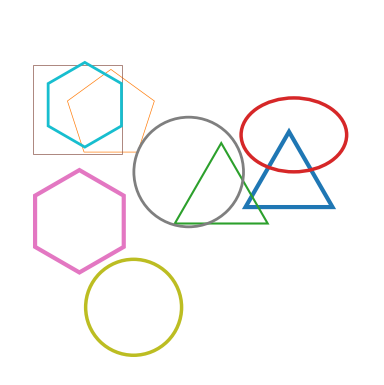[{"shape": "triangle", "thickness": 3, "radius": 0.65, "center": [0.751, 0.527]}, {"shape": "pentagon", "thickness": 0.5, "radius": 0.59, "center": [0.288, 0.701]}, {"shape": "triangle", "thickness": 1.5, "radius": 0.7, "center": [0.575, 0.489]}, {"shape": "oval", "thickness": 2.5, "radius": 0.69, "center": [0.763, 0.65]}, {"shape": "square", "thickness": 0.5, "radius": 0.58, "center": [0.201, 0.716]}, {"shape": "hexagon", "thickness": 3, "radius": 0.66, "center": [0.206, 0.425]}, {"shape": "circle", "thickness": 2, "radius": 0.71, "center": [0.49, 0.553]}, {"shape": "circle", "thickness": 2.5, "radius": 0.62, "center": [0.347, 0.202]}, {"shape": "hexagon", "thickness": 2, "radius": 0.55, "center": [0.22, 0.728]}]